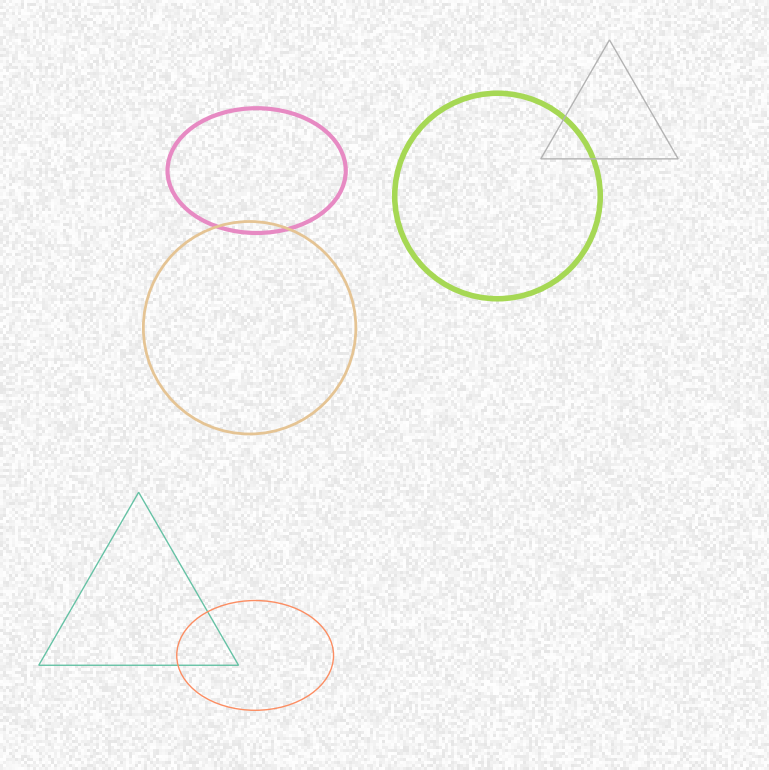[{"shape": "triangle", "thickness": 0.5, "radius": 0.75, "center": [0.18, 0.211]}, {"shape": "oval", "thickness": 0.5, "radius": 0.51, "center": [0.331, 0.149]}, {"shape": "oval", "thickness": 1.5, "radius": 0.58, "center": [0.333, 0.778]}, {"shape": "circle", "thickness": 2, "radius": 0.67, "center": [0.646, 0.745]}, {"shape": "circle", "thickness": 1, "radius": 0.69, "center": [0.324, 0.574]}, {"shape": "triangle", "thickness": 0.5, "radius": 0.52, "center": [0.792, 0.845]}]